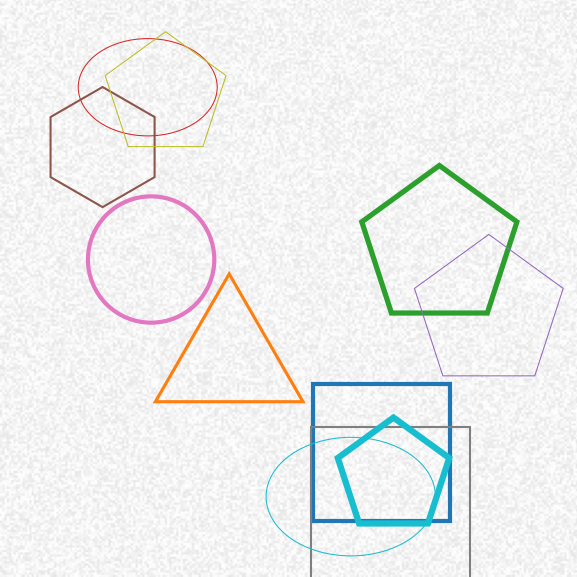[{"shape": "square", "thickness": 2, "radius": 0.59, "center": [0.66, 0.215]}, {"shape": "triangle", "thickness": 1.5, "radius": 0.74, "center": [0.397, 0.377]}, {"shape": "pentagon", "thickness": 2.5, "radius": 0.71, "center": [0.761, 0.571]}, {"shape": "oval", "thickness": 0.5, "radius": 0.6, "center": [0.256, 0.848]}, {"shape": "pentagon", "thickness": 0.5, "radius": 0.68, "center": [0.846, 0.458]}, {"shape": "hexagon", "thickness": 1, "radius": 0.52, "center": [0.178, 0.744]}, {"shape": "circle", "thickness": 2, "radius": 0.55, "center": [0.262, 0.55]}, {"shape": "square", "thickness": 1, "radius": 0.69, "center": [0.676, 0.123]}, {"shape": "pentagon", "thickness": 0.5, "radius": 0.55, "center": [0.287, 0.834]}, {"shape": "oval", "thickness": 0.5, "radius": 0.73, "center": [0.607, 0.139]}, {"shape": "pentagon", "thickness": 3, "radius": 0.51, "center": [0.681, 0.175]}]